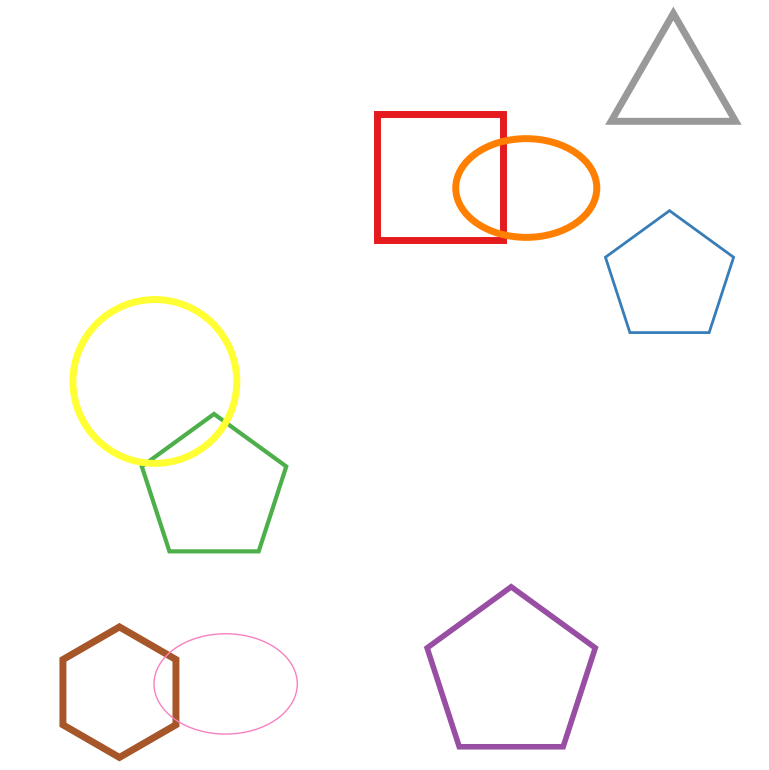[{"shape": "square", "thickness": 2.5, "radius": 0.41, "center": [0.571, 0.77]}, {"shape": "pentagon", "thickness": 1, "radius": 0.44, "center": [0.87, 0.639]}, {"shape": "pentagon", "thickness": 1.5, "radius": 0.49, "center": [0.278, 0.364]}, {"shape": "pentagon", "thickness": 2, "radius": 0.57, "center": [0.664, 0.123]}, {"shape": "oval", "thickness": 2.5, "radius": 0.46, "center": [0.683, 0.756]}, {"shape": "circle", "thickness": 2.5, "radius": 0.53, "center": [0.201, 0.505]}, {"shape": "hexagon", "thickness": 2.5, "radius": 0.42, "center": [0.155, 0.101]}, {"shape": "oval", "thickness": 0.5, "radius": 0.47, "center": [0.293, 0.112]}, {"shape": "triangle", "thickness": 2.5, "radius": 0.47, "center": [0.875, 0.889]}]